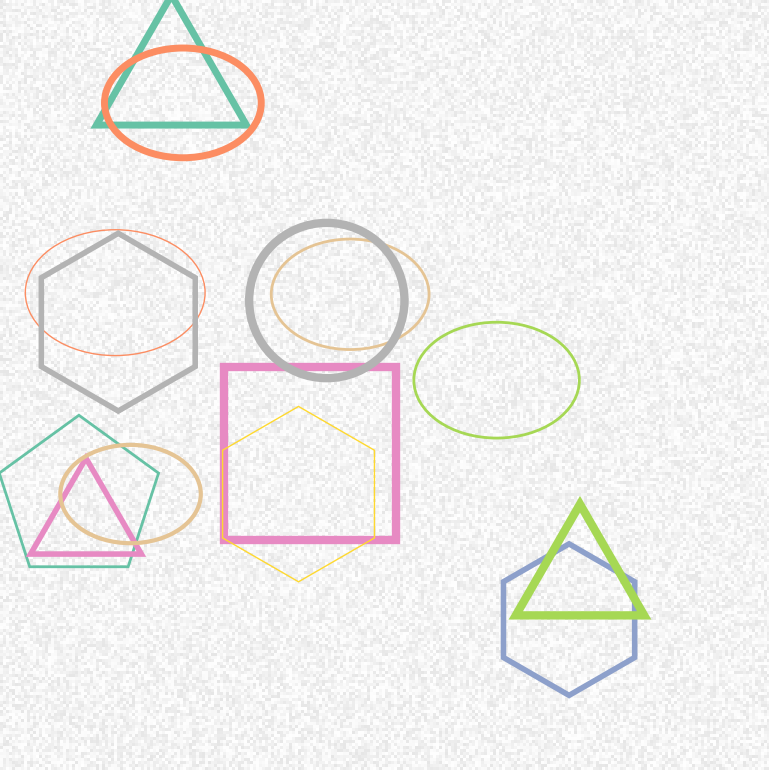[{"shape": "triangle", "thickness": 2.5, "radius": 0.56, "center": [0.223, 0.894]}, {"shape": "pentagon", "thickness": 1, "radius": 0.54, "center": [0.102, 0.352]}, {"shape": "oval", "thickness": 2.5, "radius": 0.51, "center": [0.238, 0.866]}, {"shape": "oval", "thickness": 0.5, "radius": 0.58, "center": [0.15, 0.62]}, {"shape": "hexagon", "thickness": 2, "radius": 0.49, "center": [0.739, 0.195]}, {"shape": "square", "thickness": 3, "radius": 0.56, "center": [0.403, 0.411]}, {"shape": "triangle", "thickness": 2, "radius": 0.42, "center": [0.112, 0.322]}, {"shape": "triangle", "thickness": 3, "radius": 0.48, "center": [0.753, 0.249]}, {"shape": "oval", "thickness": 1, "radius": 0.54, "center": [0.645, 0.506]}, {"shape": "hexagon", "thickness": 0.5, "radius": 0.57, "center": [0.388, 0.358]}, {"shape": "oval", "thickness": 1.5, "radius": 0.46, "center": [0.17, 0.358]}, {"shape": "oval", "thickness": 1, "radius": 0.51, "center": [0.455, 0.618]}, {"shape": "circle", "thickness": 3, "radius": 0.5, "center": [0.424, 0.61]}, {"shape": "hexagon", "thickness": 2, "radius": 0.58, "center": [0.154, 0.582]}]